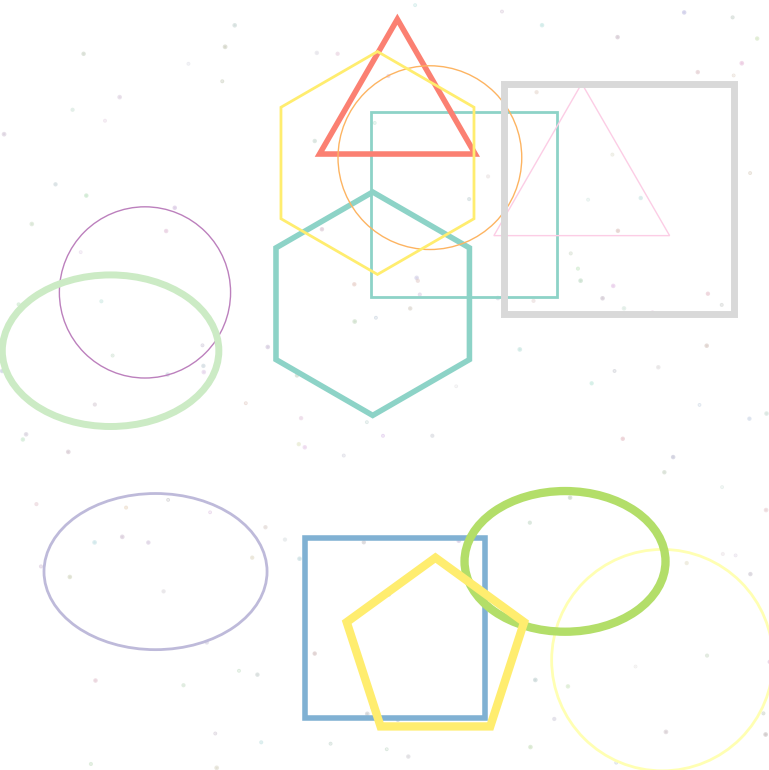[{"shape": "square", "thickness": 1, "radius": 0.6, "center": [0.603, 0.734]}, {"shape": "hexagon", "thickness": 2, "radius": 0.73, "center": [0.484, 0.606]}, {"shape": "circle", "thickness": 1, "radius": 0.72, "center": [0.86, 0.143]}, {"shape": "oval", "thickness": 1, "radius": 0.72, "center": [0.202, 0.258]}, {"shape": "triangle", "thickness": 2, "radius": 0.58, "center": [0.516, 0.858]}, {"shape": "square", "thickness": 2, "radius": 0.59, "center": [0.513, 0.184]}, {"shape": "circle", "thickness": 0.5, "radius": 0.6, "center": [0.558, 0.795]}, {"shape": "oval", "thickness": 3, "radius": 0.65, "center": [0.734, 0.271]}, {"shape": "triangle", "thickness": 0.5, "radius": 0.66, "center": [0.756, 0.76]}, {"shape": "square", "thickness": 2.5, "radius": 0.75, "center": [0.804, 0.742]}, {"shape": "circle", "thickness": 0.5, "radius": 0.56, "center": [0.188, 0.62]}, {"shape": "oval", "thickness": 2.5, "radius": 0.7, "center": [0.144, 0.545]}, {"shape": "hexagon", "thickness": 1, "radius": 0.72, "center": [0.49, 0.788]}, {"shape": "pentagon", "thickness": 3, "radius": 0.61, "center": [0.565, 0.155]}]